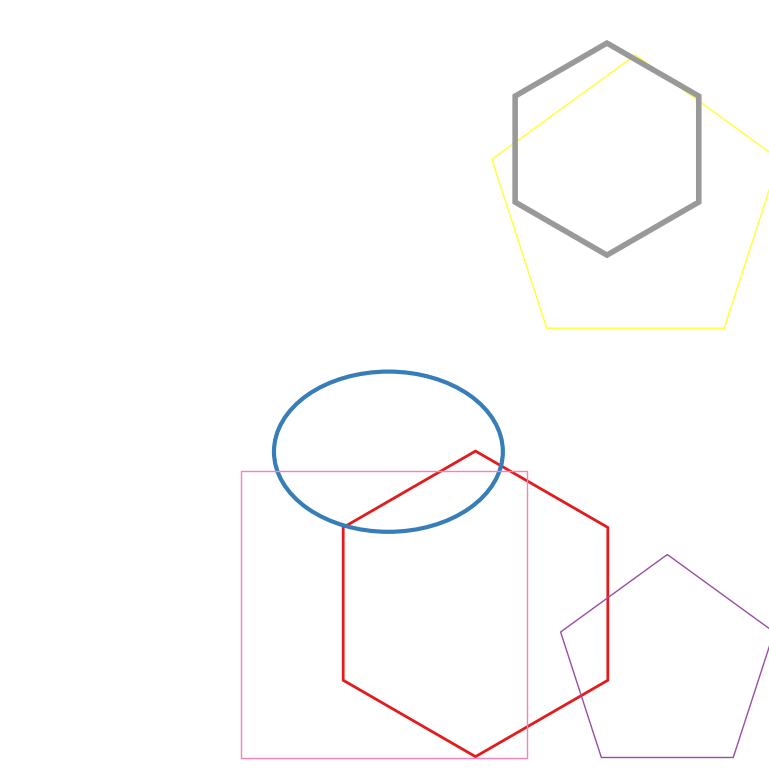[{"shape": "hexagon", "thickness": 1, "radius": 0.99, "center": [0.618, 0.216]}, {"shape": "oval", "thickness": 1.5, "radius": 0.74, "center": [0.504, 0.413]}, {"shape": "pentagon", "thickness": 0.5, "radius": 0.73, "center": [0.867, 0.134]}, {"shape": "pentagon", "thickness": 0.5, "radius": 0.98, "center": [0.825, 0.732]}, {"shape": "square", "thickness": 0.5, "radius": 0.93, "center": [0.499, 0.202]}, {"shape": "hexagon", "thickness": 2, "radius": 0.69, "center": [0.788, 0.806]}]